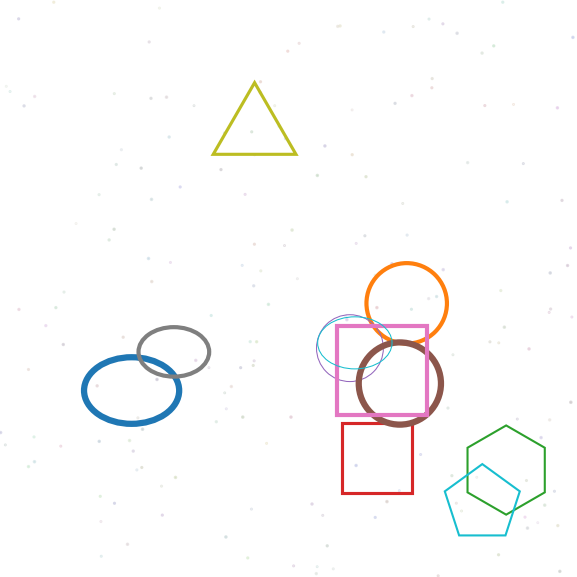[{"shape": "oval", "thickness": 3, "radius": 0.41, "center": [0.228, 0.323]}, {"shape": "circle", "thickness": 2, "radius": 0.35, "center": [0.704, 0.474]}, {"shape": "hexagon", "thickness": 1, "radius": 0.39, "center": [0.876, 0.185]}, {"shape": "square", "thickness": 1.5, "radius": 0.3, "center": [0.653, 0.206]}, {"shape": "circle", "thickness": 0.5, "radius": 0.29, "center": [0.606, 0.396]}, {"shape": "circle", "thickness": 3, "radius": 0.36, "center": [0.692, 0.335]}, {"shape": "square", "thickness": 2, "radius": 0.39, "center": [0.662, 0.357]}, {"shape": "oval", "thickness": 2, "radius": 0.31, "center": [0.301, 0.39]}, {"shape": "triangle", "thickness": 1.5, "radius": 0.41, "center": [0.441, 0.773]}, {"shape": "pentagon", "thickness": 1, "radius": 0.34, "center": [0.835, 0.127]}, {"shape": "oval", "thickness": 0.5, "radius": 0.32, "center": [0.614, 0.405]}]